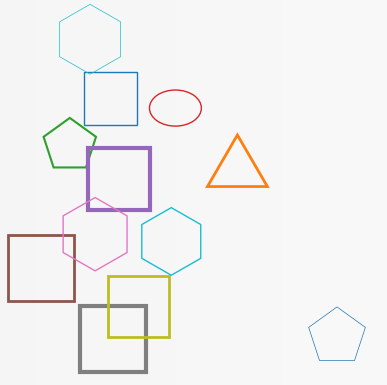[{"shape": "pentagon", "thickness": 0.5, "radius": 0.38, "center": [0.87, 0.126]}, {"shape": "square", "thickness": 1, "radius": 0.34, "center": [0.286, 0.744]}, {"shape": "triangle", "thickness": 2, "radius": 0.45, "center": [0.613, 0.56]}, {"shape": "pentagon", "thickness": 1.5, "radius": 0.36, "center": [0.18, 0.623]}, {"shape": "oval", "thickness": 1, "radius": 0.33, "center": [0.453, 0.719]}, {"shape": "square", "thickness": 3, "radius": 0.4, "center": [0.306, 0.536]}, {"shape": "square", "thickness": 2, "radius": 0.42, "center": [0.105, 0.304]}, {"shape": "hexagon", "thickness": 1, "radius": 0.48, "center": [0.245, 0.392]}, {"shape": "square", "thickness": 3, "radius": 0.43, "center": [0.292, 0.12]}, {"shape": "square", "thickness": 2, "radius": 0.39, "center": [0.358, 0.204]}, {"shape": "hexagon", "thickness": 0.5, "radius": 0.45, "center": [0.233, 0.898]}, {"shape": "hexagon", "thickness": 1, "radius": 0.44, "center": [0.442, 0.373]}]